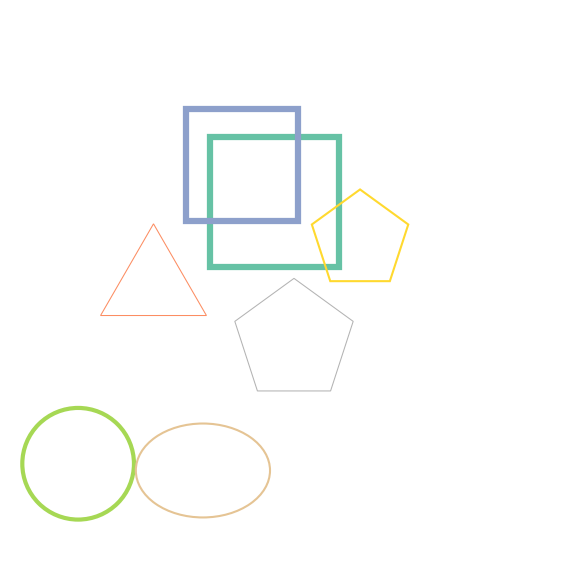[{"shape": "square", "thickness": 3, "radius": 0.56, "center": [0.475, 0.65]}, {"shape": "triangle", "thickness": 0.5, "radius": 0.53, "center": [0.266, 0.506]}, {"shape": "square", "thickness": 3, "radius": 0.48, "center": [0.418, 0.713]}, {"shape": "circle", "thickness": 2, "radius": 0.48, "center": [0.135, 0.196]}, {"shape": "pentagon", "thickness": 1, "radius": 0.44, "center": [0.623, 0.583]}, {"shape": "oval", "thickness": 1, "radius": 0.58, "center": [0.351, 0.184]}, {"shape": "pentagon", "thickness": 0.5, "radius": 0.54, "center": [0.509, 0.409]}]